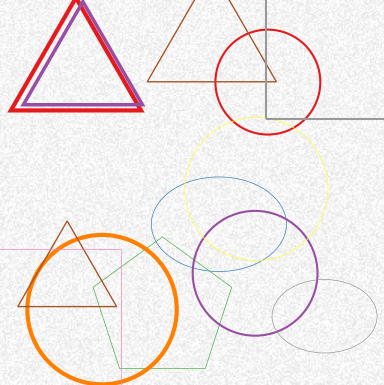[{"shape": "triangle", "thickness": 3, "radius": 0.98, "center": [0.197, 0.811]}, {"shape": "circle", "thickness": 1.5, "radius": 0.68, "center": [0.696, 0.787]}, {"shape": "oval", "thickness": 0.5, "radius": 0.88, "center": [0.569, 0.418]}, {"shape": "pentagon", "thickness": 0.5, "radius": 0.95, "center": [0.422, 0.196]}, {"shape": "circle", "thickness": 1.5, "radius": 0.81, "center": [0.663, 0.29]}, {"shape": "triangle", "thickness": 2.5, "radius": 0.89, "center": [0.215, 0.817]}, {"shape": "circle", "thickness": 3, "radius": 0.97, "center": [0.265, 0.196]}, {"shape": "circle", "thickness": 0.5, "radius": 0.93, "center": [0.666, 0.509]}, {"shape": "triangle", "thickness": 1, "radius": 0.97, "center": [0.55, 0.884]}, {"shape": "triangle", "thickness": 1, "radius": 0.74, "center": [0.175, 0.278]}, {"shape": "square", "thickness": 0.5, "radius": 0.93, "center": [0.128, 0.167]}, {"shape": "square", "thickness": 1.5, "radius": 1.0, "center": [0.891, 0.891]}, {"shape": "oval", "thickness": 0.5, "radius": 0.68, "center": [0.843, 0.179]}]